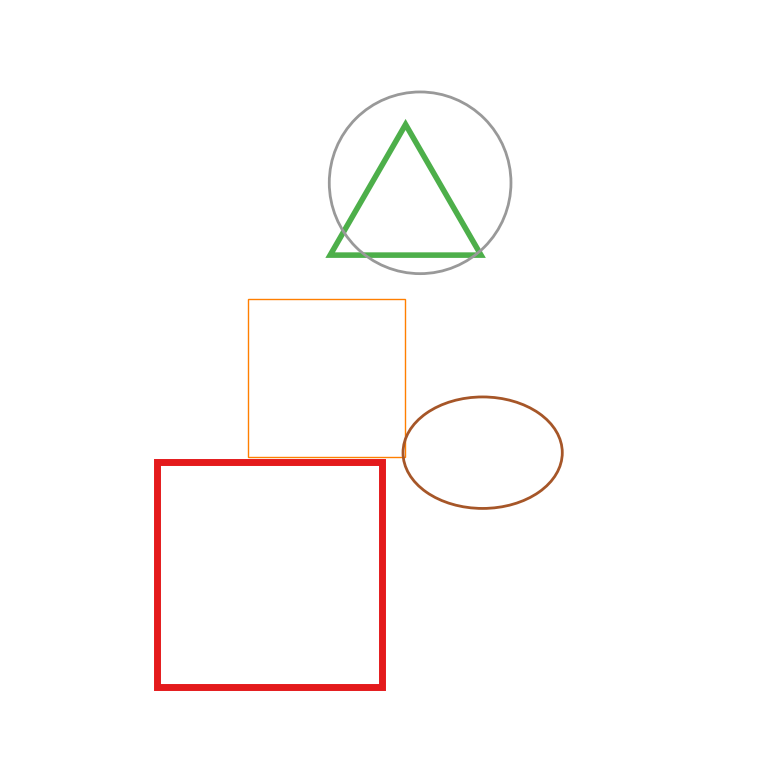[{"shape": "square", "thickness": 2.5, "radius": 0.73, "center": [0.35, 0.254]}, {"shape": "triangle", "thickness": 2, "radius": 0.57, "center": [0.527, 0.725]}, {"shape": "square", "thickness": 0.5, "radius": 0.51, "center": [0.424, 0.509]}, {"shape": "oval", "thickness": 1, "radius": 0.52, "center": [0.627, 0.412]}, {"shape": "circle", "thickness": 1, "radius": 0.59, "center": [0.546, 0.763]}]